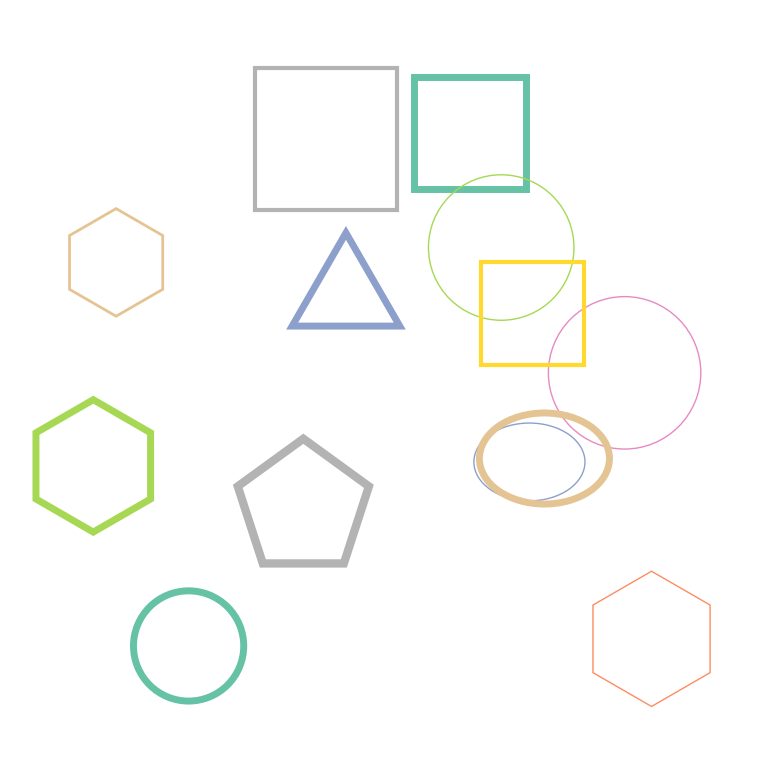[{"shape": "square", "thickness": 2.5, "radius": 0.36, "center": [0.611, 0.828]}, {"shape": "circle", "thickness": 2.5, "radius": 0.36, "center": [0.245, 0.161]}, {"shape": "hexagon", "thickness": 0.5, "radius": 0.44, "center": [0.846, 0.17]}, {"shape": "triangle", "thickness": 2.5, "radius": 0.4, "center": [0.449, 0.617]}, {"shape": "oval", "thickness": 0.5, "radius": 0.36, "center": [0.688, 0.4]}, {"shape": "circle", "thickness": 0.5, "radius": 0.49, "center": [0.811, 0.516]}, {"shape": "hexagon", "thickness": 2.5, "radius": 0.43, "center": [0.121, 0.395]}, {"shape": "circle", "thickness": 0.5, "radius": 0.47, "center": [0.651, 0.679]}, {"shape": "square", "thickness": 1.5, "radius": 0.33, "center": [0.692, 0.593]}, {"shape": "hexagon", "thickness": 1, "radius": 0.35, "center": [0.151, 0.659]}, {"shape": "oval", "thickness": 2.5, "radius": 0.42, "center": [0.707, 0.405]}, {"shape": "pentagon", "thickness": 3, "radius": 0.45, "center": [0.394, 0.341]}, {"shape": "square", "thickness": 1.5, "radius": 0.46, "center": [0.424, 0.82]}]